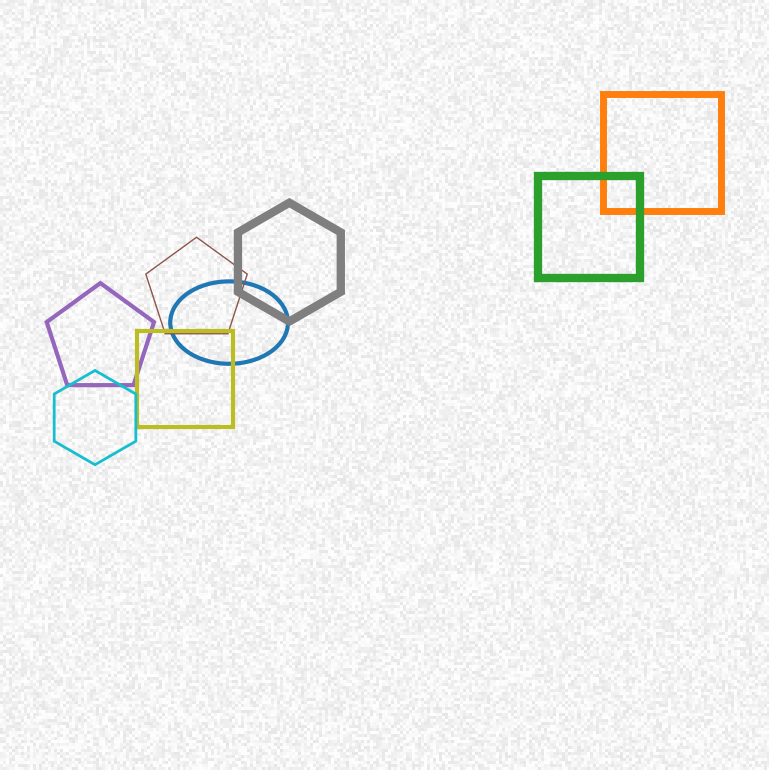[{"shape": "oval", "thickness": 1.5, "radius": 0.38, "center": [0.298, 0.581]}, {"shape": "square", "thickness": 2.5, "radius": 0.38, "center": [0.859, 0.802]}, {"shape": "square", "thickness": 3, "radius": 0.33, "center": [0.765, 0.705]}, {"shape": "pentagon", "thickness": 1.5, "radius": 0.37, "center": [0.13, 0.559]}, {"shape": "pentagon", "thickness": 0.5, "radius": 0.35, "center": [0.255, 0.623]}, {"shape": "hexagon", "thickness": 3, "radius": 0.39, "center": [0.376, 0.66]}, {"shape": "square", "thickness": 1.5, "radius": 0.31, "center": [0.24, 0.507]}, {"shape": "hexagon", "thickness": 1, "radius": 0.31, "center": [0.123, 0.458]}]